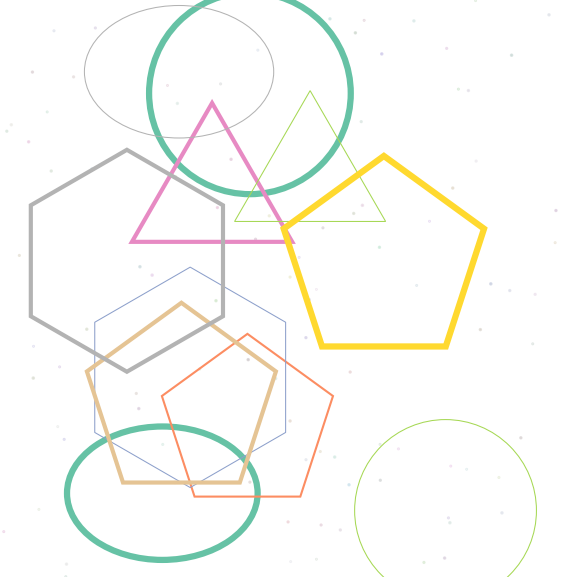[{"shape": "oval", "thickness": 3, "radius": 0.83, "center": [0.281, 0.145]}, {"shape": "circle", "thickness": 3, "radius": 0.87, "center": [0.433, 0.838]}, {"shape": "pentagon", "thickness": 1, "radius": 0.78, "center": [0.428, 0.265]}, {"shape": "hexagon", "thickness": 0.5, "radius": 0.95, "center": [0.329, 0.346]}, {"shape": "triangle", "thickness": 2, "radius": 0.8, "center": [0.367, 0.66]}, {"shape": "triangle", "thickness": 0.5, "radius": 0.76, "center": [0.537, 0.691]}, {"shape": "circle", "thickness": 0.5, "radius": 0.79, "center": [0.771, 0.115]}, {"shape": "pentagon", "thickness": 3, "radius": 0.91, "center": [0.665, 0.547]}, {"shape": "pentagon", "thickness": 2, "radius": 0.86, "center": [0.314, 0.303]}, {"shape": "hexagon", "thickness": 2, "radius": 0.96, "center": [0.22, 0.548]}, {"shape": "oval", "thickness": 0.5, "radius": 0.82, "center": [0.31, 0.875]}]